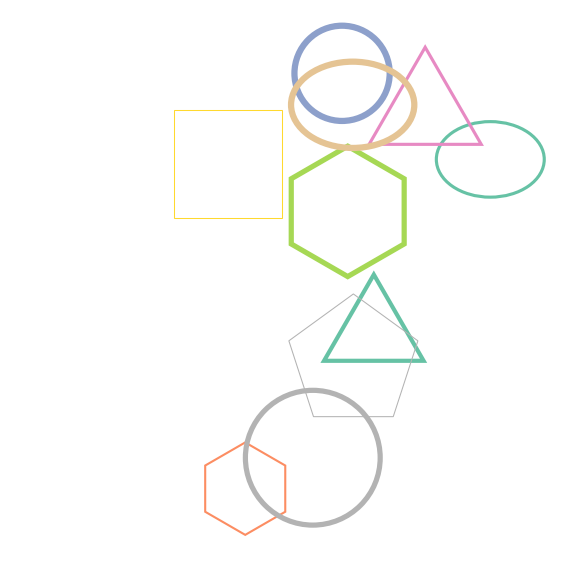[{"shape": "oval", "thickness": 1.5, "radius": 0.47, "center": [0.849, 0.723]}, {"shape": "triangle", "thickness": 2, "radius": 0.5, "center": [0.647, 0.424]}, {"shape": "hexagon", "thickness": 1, "radius": 0.4, "center": [0.425, 0.153]}, {"shape": "circle", "thickness": 3, "radius": 0.41, "center": [0.592, 0.872]}, {"shape": "triangle", "thickness": 1.5, "radius": 0.56, "center": [0.736, 0.805]}, {"shape": "hexagon", "thickness": 2.5, "radius": 0.56, "center": [0.602, 0.633]}, {"shape": "square", "thickness": 0.5, "radius": 0.47, "center": [0.394, 0.715]}, {"shape": "oval", "thickness": 3, "radius": 0.53, "center": [0.611, 0.818]}, {"shape": "circle", "thickness": 2.5, "radius": 0.58, "center": [0.542, 0.207]}, {"shape": "pentagon", "thickness": 0.5, "radius": 0.59, "center": [0.612, 0.373]}]